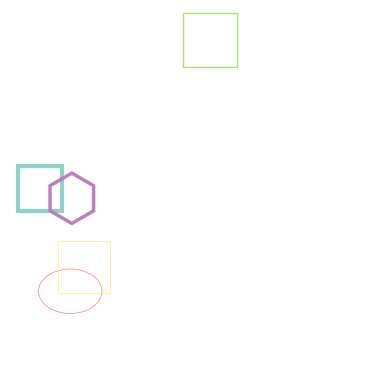[{"shape": "square", "thickness": 3, "radius": 0.29, "center": [0.104, 0.51]}, {"shape": "oval", "thickness": 0.5, "radius": 0.41, "center": [0.183, 0.243]}, {"shape": "square", "thickness": 1, "radius": 0.35, "center": [0.545, 0.895]}, {"shape": "hexagon", "thickness": 2.5, "radius": 0.33, "center": [0.187, 0.485]}, {"shape": "square", "thickness": 0.5, "radius": 0.34, "center": [0.219, 0.307]}]